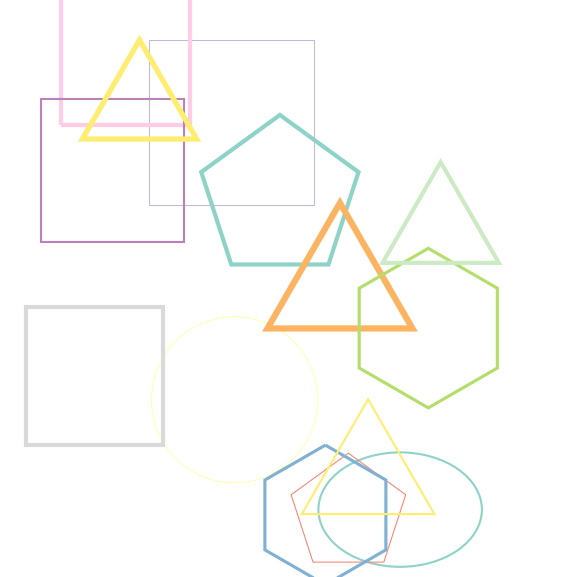[{"shape": "pentagon", "thickness": 2, "radius": 0.72, "center": [0.485, 0.657]}, {"shape": "oval", "thickness": 1, "radius": 0.71, "center": [0.693, 0.117]}, {"shape": "circle", "thickness": 0.5, "radius": 0.72, "center": [0.406, 0.307]}, {"shape": "square", "thickness": 0.5, "radius": 0.71, "center": [0.4, 0.787]}, {"shape": "pentagon", "thickness": 0.5, "radius": 0.52, "center": [0.603, 0.11]}, {"shape": "hexagon", "thickness": 1.5, "radius": 0.6, "center": [0.563, 0.107]}, {"shape": "triangle", "thickness": 3, "radius": 0.72, "center": [0.589, 0.503]}, {"shape": "hexagon", "thickness": 1.5, "radius": 0.69, "center": [0.742, 0.431]}, {"shape": "square", "thickness": 2, "radius": 0.56, "center": [0.217, 0.894]}, {"shape": "square", "thickness": 2, "radius": 0.6, "center": [0.164, 0.348]}, {"shape": "square", "thickness": 1, "radius": 0.62, "center": [0.195, 0.704]}, {"shape": "triangle", "thickness": 2, "radius": 0.58, "center": [0.763, 0.602]}, {"shape": "triangle", "thickness": 1, "radius": 0.66, "center": [0.637, 0.175]}, {"shape": "triangle", "thickness": 2.5, "radius": 0.57, "center": [0.242, 0.816]}]